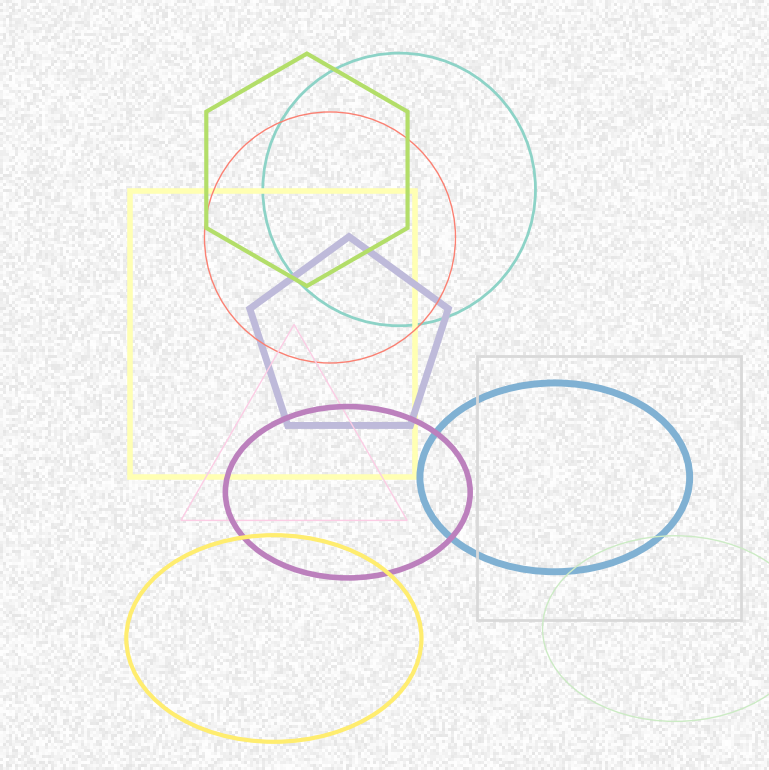[{"shape": "circle", "thickness": 1, "radius": 0.89, "center": [0.518, 0.754]}, {"shape": "square", "thickness": 2, "radius": 0.93, "center": [0.354, 0.566]}, {"shape": "pentagon", "thickness": 2.5, "radius": 0.68, "center": [0.453, 0.557]}, {"shape": "circle", "thickness": 0.5, "radius": 0.82, "center": [0.429, 0.692]}, {"shape": "oval", "thickness": 2.5, "radius": 0.88, "center": [0.721, 0.38]}, {"shape": "hexagon", "thickness": 1.5, "radius": 0.75, "center": [0.399, 0.779]}, {"shape": "triangle", "thickness": 0.5, "radius": 0.85, "center": [0.382, 0.409]}, {"shape": "square", "thickness": 1, "radius": 0.86, "center": [0.791, 0.366]}, {"shape": "oval", "thickness": 2, "radius": 0.79, "center": [0.452, 0.361]}, {"shape": "oval", "thickness": 0.5, "radius": 0.86, "center": [0.877, 0.184]}, {"shape": "oval", "thickness": 1.5, "radius": 0.96, "center": [0.356, 0.171]}]